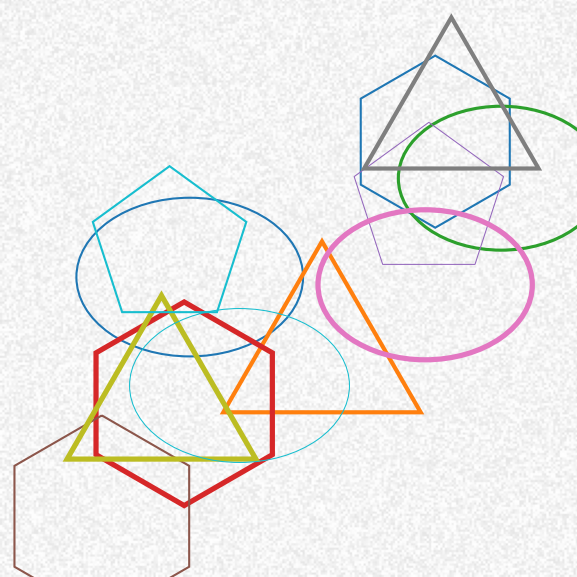[{"shape": "oval", "thickness": 1, "radius": 0.98, "center": [0.329, 0.519]}, {"shape": "hexagon", "thickness": 1, "radius": 0.74, "center": [0.754, 0.754]}, {"shape": "triangle", "thickness": 2, "radius": 0.99, "center": [0.558, 0.384]}, {"shape": "oval", "thickness": 1.5, "radius": 0.89, "center": [0.868, 0.691]}, {"shape": "hexagon", "thickness": 2.5, "radius": 0.88, "center": [0.319, 0.3]}, {"shape": "pentagon", "thickness": 0.5, "radius": 0.68, "center": [0.743, 0.651]}, {"shape": "hexagon", "thickness": 1, "radius": 0.87, "center": [0.176, 0.105]}, {"shape": "oval", "thickness": 2.5, "radius": 0.93, "center": [0.736, 0.506]}, {"shape": "triangle", "thickness": 2, "radius": 0.87, "center": [0.782, 0.795]}, {"shape": "triangle", "thickness": 2.5, "radius": 0.94, "center": [0.28, 0.299]}, {"shape": "oval", "thickness": 0.5, "radius": 0.95, "center": [0.415, 0.332]}, {"shape": "pentagon", "thickness": 1, "radius": 0.7, "center": [0.294, 0.572]}]